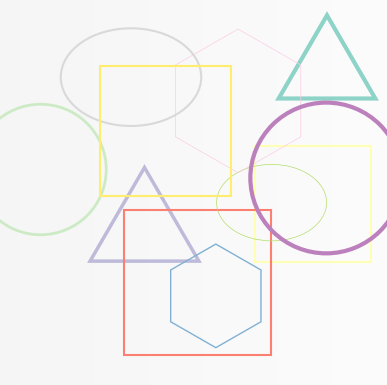[{"shape": "triangle", "thickness": 3, "radius": 0.72, "center": [0.844, 0.816]}, {"shape": "square", "thickness": 1.5, "radius": 0.75, "center": [0.808, 0.47]}, {"shape": "triangle", "thickness": 2.5, "radius": 0.81, "center": [0.373, 0.403]}, {"shape": "square", "thickness": 1.5, "radius": 0.94, "center": [0.51, 0.266]}, {"shape": "hexagon", "thickness": 1, "radius": 0.67, "center": [0.557, 0.232]}, {"shape": "oval", "thickness": 0.5, "radius": 0.71, "center": [0.701, 0.474]}, {"shape": "hexagon", "thickness": 0.5, "radius": 0.93, "center": [0.614, 0.738]}, {"shape": "oval", "thickness": 1.5, "radius": 0.91, "center": [0.338, 0.8]}, {"shape": "circle", "thickness": 3, "radius": 0.98, "center": [0.842, 0.538]}, {"shape": "circle", "thickness": 2, "radius": 0.85, "center": [0.105, 0.56]}, {"shape": "square", "thickness": 1.5, "radius": 0.85, "center": [0.428, 0.66]}]